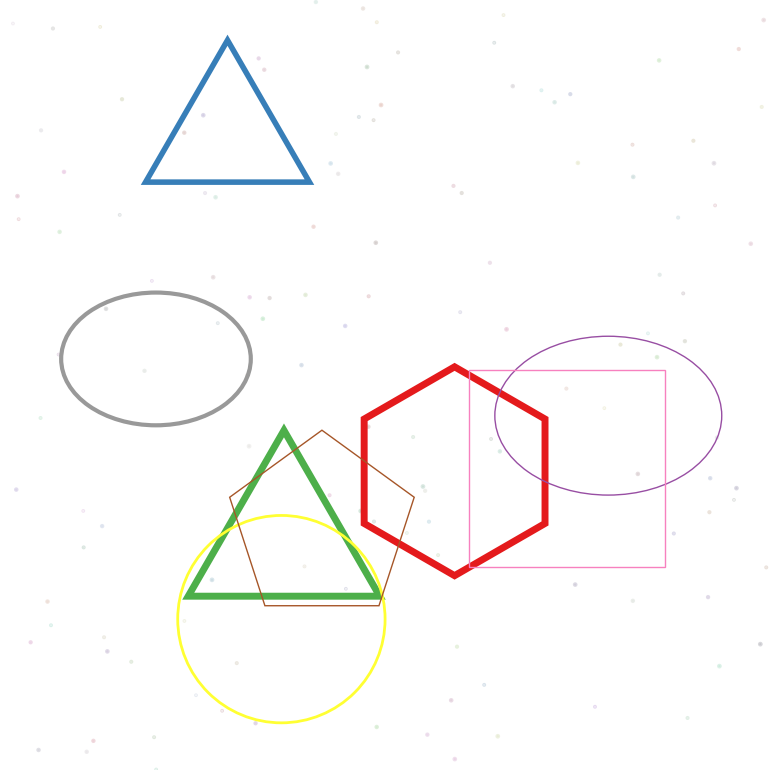[{"shape": "hexagon", "thickness": 2.5, "radius": 0.68, "center": [0.59, 0.388]}, {"shape": "triangle", "thickness": 2, "radius": 0.61, "center": [0.295, 0.825]}, {"shape": "triangle", "thickness": 2.5, "radius": 0.72, "center": [0.369, 0.297]}, {"shape": "oval", "thickness": 0.5, "radius": 0.74, "center": [0.79, 0.46]}, {"shape": "circle", "thickness": 1, "radius": 0.67, "center": [0.365, 0.196]}, {"shape": "pentagon", "thickness": 0.5, "radius": 0.63, "center": [0.418, 0.315]}, {"shape": "square", "thickness": 0.5, "radius": 0.64, "center": [0.736, 0.391]}, {"shape": "oval", "thickness": 1.5, "radius": 0.62, "center": [0.203, 0.534]}]